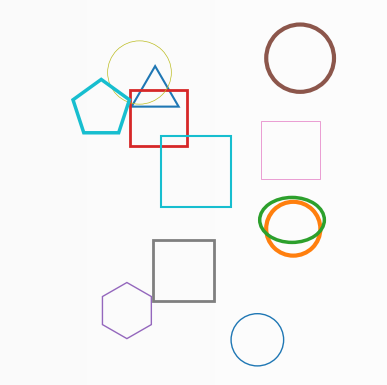[{"shape": "triangle", "thickness": 1.5, "radius": 0.35, "center": [0.4, 0.758]}, {"shape": "circle", "thickness": 1, "radius": 0.34, "center": [0.664, 0.117]}, {"shape": "circle", "thickness": 3, "radius": 0.35, "center": [0.757, 0.406]}, {"shape": "oval", "thickness": 2.5, "radius": 0.42, "center": [0.754, 0.429]}, {"shape": "square", "thickness": 2, "radius": 0.37, "center": [0.409, 0.694]}, {"shape": "hexagon", "thickness": 1, "radius": 0.36, "center": [0.327, 0.193]}, {"shape": "circle", "thickness": 3, "radius": 0.44, "center": [0.775, 0.849]}, {"shape": "square", "thickness": 0.5, "radius": 0.38, "center": [0.75, 0.611]}, {"shape": "square", "thickness": 2, "radius": 0.4, "center": [0.474, 0.298]}, {"shape": "circle", "thickness": 0.5, "radius": 0.41, "center": [0.36, 0.812]}, {"shape": "pentagon", "thickness": 2.5, "radius": 0.38, "center": [0.261, 0.717]}, {"shape": "square", "thickness": 1.5, "radius": 0.46, "center": [0.506, 0.555]}]